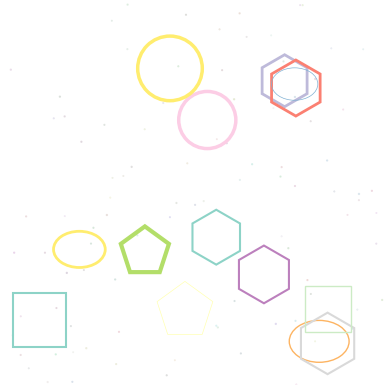[{"shape": "square", "thickness": 1.5, "radius": 0.35, "center": [0.103, 0.169]}, {"shape": "hexagon", "thickness": 1.5, "radius": 0.36, "center": [0.562, 0.384]}, {"shape": "pentagon", "thickness": 0.5, "radius": 0.38, "center": [0.48, 0.193]}, {"shape": "hexagon", "thickness": 2, "radius": 0.34, "center": [0.739, 0.79]}, {"shape": "hexagon", "thickness": 2, "radius": 0.36, "center": [0.768, 0.771]}, {"shape": "oval", "thickness": 0.5, "radius": 0.3, "center": [0.765, 0.782]}, {"shape": "oval", "thickness": 1, "radius": 0.39, "center": [0.829, 0.113]}, {"shape": "pentagon", "thickness": 3, "radius": 0.33, "center": [0.376, 0.346]}, {"shape": "circle", "thickness": 2.5, "radius": 0.37, "center": [0.538, 0.688]}, {"shape": "hexagon", "thickness": 1.5, "radius": 0.4, "center": [0.851, 0.108]}, {"shape": "hexagon", "thickness": 1.5, "radius": 0.37, "center": [0.686, 0.287]}, {"shape": "square", "thickness": 1, "radius": 0.3, "center": [0.853, 0.199]}, {"shape": "oval", "thickness": 2, "radius": 0.34, "center": [0.206, 0.352]}, {"shape": "circle", "thickness": 2.5, "radius": 0.42, "center": [0.442, 0.822]}]